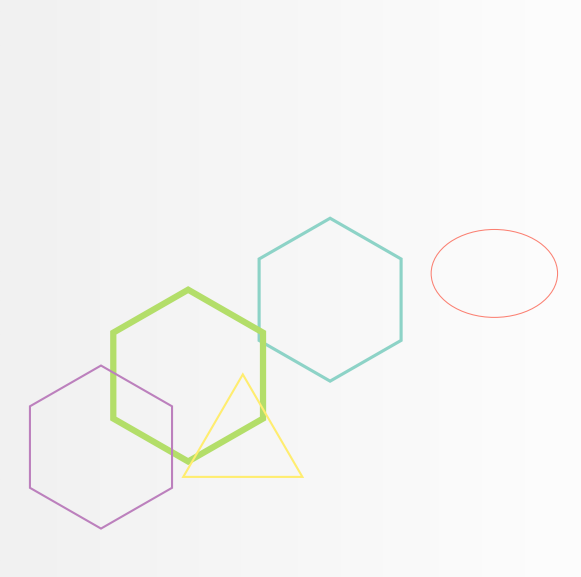[{"shape": "hexagon", "thickness": 1.5, "radius": 0.71, "center": [0.568, 0.48]}, {"shape": "oval", "thickness": 0.5, "radius": 0.54, "center": [0.851, 0.526]}, {"shape": "hexagon", "thickness": 3, "radius": 0.74, "center": [0.324, 0.349]}, {"shape": "hexagon", "thickness": 1, "radius": 0.71, "center": [0.174, 0.225]}, {"shape": "triangle", "thickness": 1, "radius": 0.59, "center": [0.418, 0.232]}]